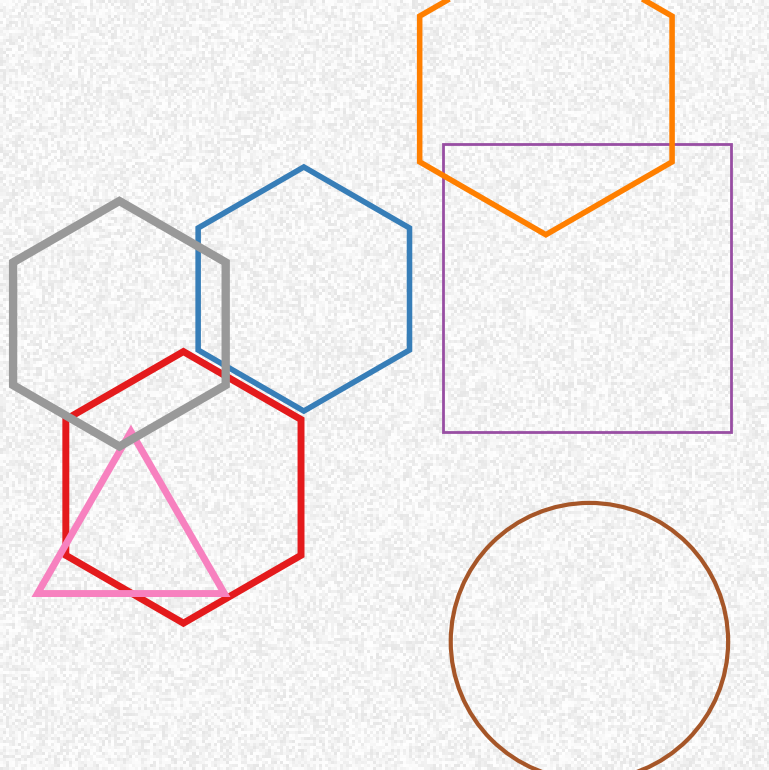[{"shape": "hexagon", "thickness": 2.5, "radius": 0.88, "center": [0.238, 0.367]}, {"shape": "hexagon", "thickness": 2, "radius": 0.79, "center": [0.395, 0.625]}, {"shape": "square", "thickness": 1, "radius": 0.94, "center": [0.763, 0.626]}, {"shape": "hexagon", "thickness": 2, "radius": 0.95, "center": [0.709, 0.884]}, {"shape": "circle", "thickness": 1.5, "radius": 0.9, "center": [0.766, 0.167]}, {"shape": "triangle", "thickness": 2.5, "radius": 0.7, "center": [0.17, 0.299]}, {"shape": "hexagon", "thickness": 3, "radius": 0.8, "center": [0.155, 0.58]}]